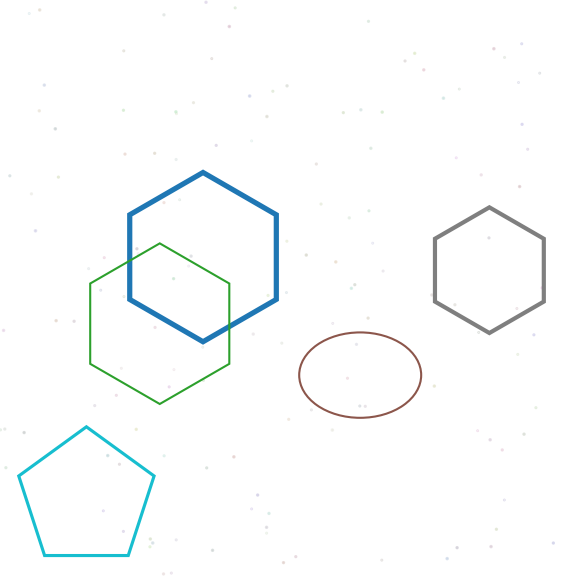[{"shape": "hexagon", "thickness": 2.5, "radius": 0.73, "center": [0.352, 0.554]}, {"shape": "hexagon", "thickness": 1, "radius": 0.7, "center": [0.277, 0.439]}, {"shape": "oval", "thickness": 1, "radius": 0.53, "center": [0.624, 0.35]}, {"shape": "hexagon", "thickness": 2, "radius": 0.54, "center": [0.847, 0.531]}, {"shape": "pentagon", "thickness": 1.5, "radius": 0.62, "center": [0.15, 0.137]}]